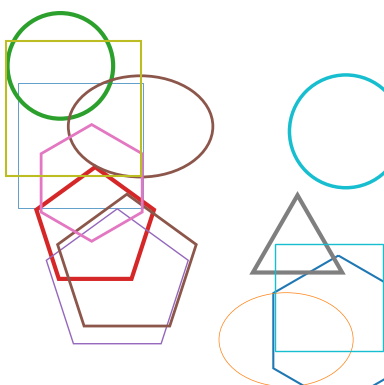[{"shape": "hexagon", "thickness": 1.5, "radius": 0.98, "center": [0.879, 0.141]}, {"shape": "square", "thickness": 0.5, "radius": 0.82, "center": [0.209, 0.622]}, {"shape": "oval", "thickness": 0.5, "radius": 0.87, "center": [0.743, 0.118]}, {"shape": "circle", "thickness": 3, "radius": 0.69, "center": [0.157, 0.829]}, {"shape": "pentagon", "thickness": 3, "radius": 0.8, "center": [0.247, 0.406]}, {"shape": "pentagon", "thickness": 1, "radius": 0.97, "center": [0.305, 0.264]}, {"shape": "oval", "thickness": 2, "radius": 0.94, "center": [0.365, 0.672]}, {"shape": "pentagon", "thickness": 2, "radius": 0.95, "center": [0.33, 0.306]}, {"shape": "hexagon", "thickness": 2, "radius": 0.76, "center": [0.238, 0.525]}, {"shape": "triangle", "thickness": 3, "radius": 0.67, "center": [0.773, 0.359]}, {"shape": "square", "thickness": 1.5, "radius": 0.88, "center": [0.191, 0.718]}, {"shape": "square", "thickness": 1, "radius": 0.7, "center": [0.855, 0.228]}, {"shape": "circle", "thickness": 2.5, "radius": 0.73, "center": [0.898, 0.659]}]